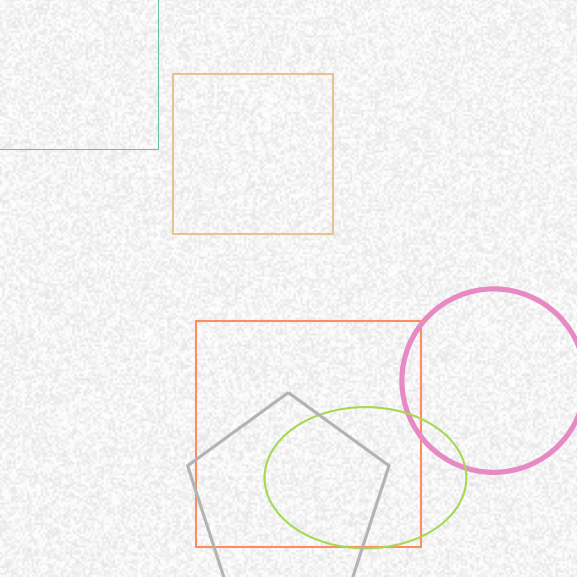[{"shape": "square", "thickness": 0.5, "radius": 0.74, "center": [0.126, 0.889]}, {"shape": "square", "thickness": 1, "radius": 0.98, "center": [0.534, 0.248]}, {"shape": "circle", "thickness": 2.5, "radius": 0.79, "center": [0.855, 0.34]}, {"shape": "oval", "thickness": 1, "radius": 0.87, "center": [0.633, 0.172]}, {"shape": "square", "thickness": 1, "radius": 0.69, "center": [0.439, 0.732]}, {"shape": "pentagon", "thickness": 1.5, "radius": 0.92, "center": [0.499, 0.136]}]